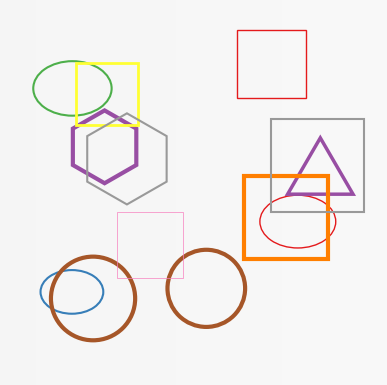[{"shape": "oval", "thickness": 1, "radius": 0.49, "center": [0.769, 0.424]}, {"shape": "square", "thickness": 1, "radius": 0.44, "center": [0.7, 0.834]}, {"shape": "oval", "thickness": 1.5, "radius": 0.4, "center": [0.186, 0.242]}, {"shape": "oval", "thickness": 1.5, "radius": 0.51, "center": [0.187, 0.77]}, {"shape": "triangle", "thickness": 2.5, "radius": 0.49, "center": [0.827, 0.544]}, {"shape": "hexagon", "thickness": 3, "radius": 0.47, "center": [0.27, 0.619]}, {"shape": "square", "thickness": 3, "radius": 0.54, "center": [0.739, 0.436]}, {"shape": "square", "thickness": 2, "radius": 0.4, "center": [0.276, 0.755]}, {"shape": "circle", "thickness": 3, "radius": 0.54, "center": [0.24, 0.225]}, {"shape": "circle", "thickness": 3, "radius": 0.5, "center": [0.532, 0.251]}, {"shape": "square", "thickness": 0.5, "radius": 0.43, "center": [0.387, 0.363]}, {"shape": "hexagon", "thickness": 1.5, "radius": 0.59, "center": [0.328, 0.587]}, {"shape": "square", "thickness": 1.5, "radius": 0.6, "center": [0.819, 0.571]}]